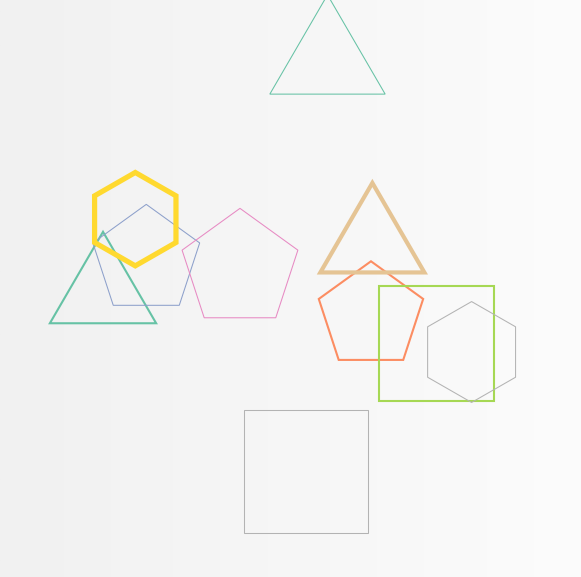[{"shape": "triangle", "thickness": 0.5, "radius": 0.57, "center": [0.563, 0.893]}, {"shape": "triangle", "thickness": 1, "radius": 0.53, "center": [0.177, 0.492]}, {"shape": "pentagon", "thickness": 1, "radius": 0.47, "center": [0.638, 0.452]}, {"shape": "pentagon", "thickness": 0.5, "radius": 0.48, "center": [0.252, 0.549]}, {"shape": "pentagon", "thickness": 0.5, "radius": 0.52, "center": [0.413, 0.534]}, {"shape": "square", "thickness": 1, "radius": 0.5, "center": [0.751, 0.404]}, {"shape": "hexagon", "thickness": 2.5, "radius": 0.4, "center": [0.233, 0.62]}, {"shape": "triangle", "thickness": 2, "radius": 0.52, "center": [0.641, 0.579]}, {"shape": "square", "thickness": 0.5, "radius": 0.53, "center": [0.526, 0.183]}, {"shape": "hexagon", "thickness": 0.5, "radius": 0.44, "center": [0.811, 0.39]}]